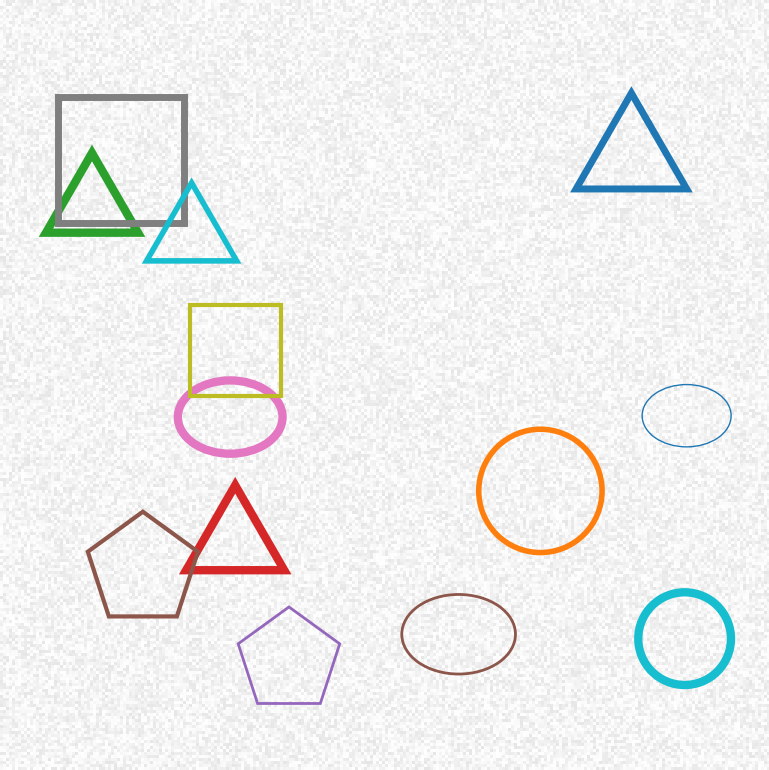[{"shape": "oval", "thickness": 0.5, "radius": 0.29, "center": [0.892, 0.46]}, {"shape": "triangle", "thickness": 2.5, "radius": 0.41, "center": [0.82, 0.796]}, {"shape": "circle", "thickness": 2, "radius": 0.4, "center": [0.702, 0.362]}, {"shape": "triangle", "thickness": 3, "radius": 0.35, "center": [0.119, 0.732]}, {"shape": "triangle", "thickness": 3, "radius": 0.37, "center": [0.305, 0.296]}, {"shape": "pentagon", "thickness": 1, "radius": 0.35, "center": [0.375, 0.142]}, {"shape": "pentagon", "thickness": 1.5, "radius": 0.38, "center": [0.186, 0.26]}, {"shape": "oval", "thickness": 1, "radius": 0.37, "center": [0.596, 0.176]}, {"shape": "oval", "thickness": 3, "radius": 0.34, "center": [0.299, 0.458]}, {"shape": "square", "thickness": 2.5, "radius": 0.41, "center": [0.158, 0.792]}, {"shape": "square", "thickness": 1.5, "radius": 0.3, "center": [0.306, 0.545]}, {"shape": "circle", "thickness": 3, "radius": 0.3, "center": [0.889, 0.171]}, {"shape": "triangle", "thickness": 2, "radius": 0.34, "center": [0.249, 0.695]}]